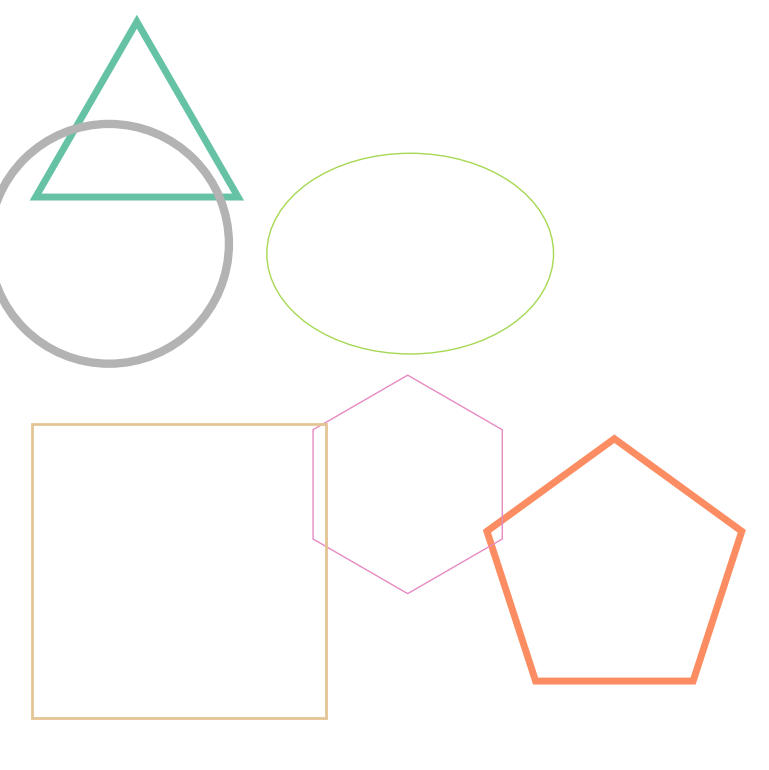[{"shape": "triangle", "thickness": 2.5, "radius": 0.76, "center": [0.178, 0.82]}, {"shape": "pentagon", "thickness": 2.5, "radius": 0.87, "center": [0.798, 0.256]}, {"shape": "hexagon", "thickness": 0.5, "radius": 0.71, "center": [0.529, 0.371]}, {"shape": "oval", "thickness": 0.5, "radius": 0.93, "center": [0.533, 0.671]}, {"shape": "square", "thickness": 1, "radius": 0.95, "center": [0.233, 0.259]}, {"shape": "circle", "thickness": 3, "radius": 0.78, "center": [0.142, 0.683]}]